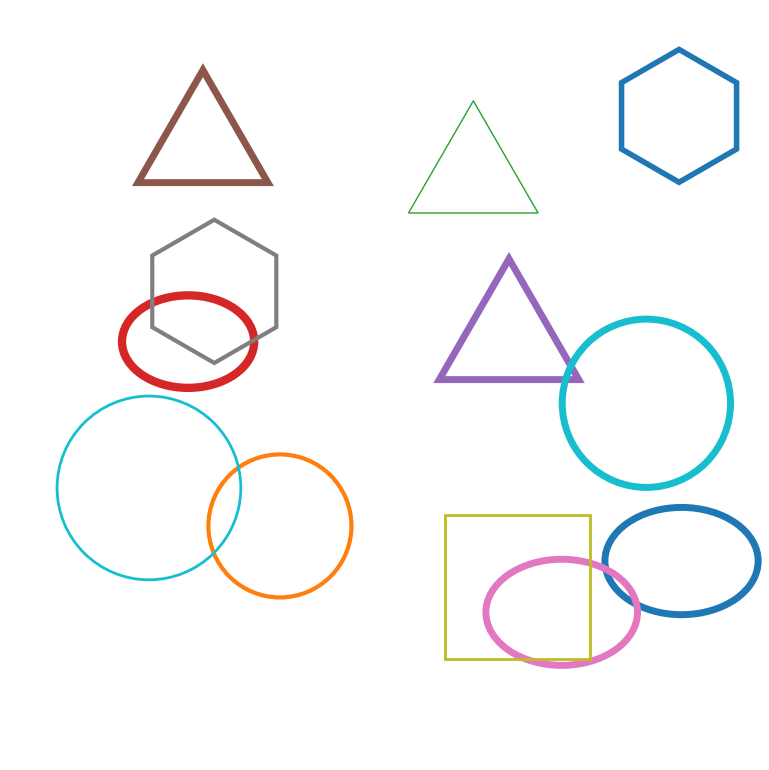[{"shape": "hexagon", "thickness": 2, "radius": 0.43, "center": [0.882, 0.85]}, {"shape": "oval", "thickness": 2.5, "radius": 0.5, "center": [0.885, 0.271]}, {"shape": "circle", "thickness": 1.5, "radius": 0.46, "center": [0.364, 0.317]}, {"shape": "triangle", "thickness": 0.5, "radius": 0.49, "center": [0.615, 0.772]}, {"shape": "oval", "thickness": 3, "radius": 0.43, "center": [0.244, 0.556]}, {"shape": "triangle", "thickness": 2.5, "radius": 0.52, "center": [0.661, 0.559]}, {"shape": "triangle", "thickness": 2.5, "radius": 0.49, "center": [0.264, 0.812]}, {"shape": "oval", "thickness": 2.5, "radius": 0.49, "center": [0.729, 0.205]}, {"shape": "hexagon", "thickness": 1.5, "radius": 0.47, "center": [0.278, 0.622]}, {"shape": "square", "thickness": 1, "radius": 0.47, "center": [0.672, 0.238]}, {"shape": "circle", "thickness": 1, "radius": 0.6, "center": [0.193, 0.366]}, {"shape": "circle", "thickness": 2.5, "radius": 0.55, "center": [0.839, 0.476]}]